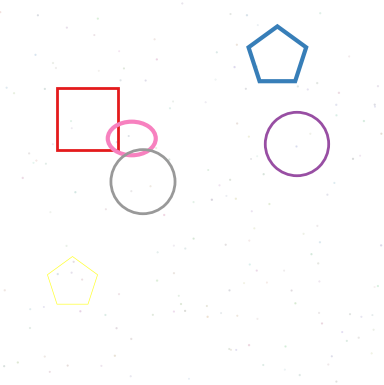[{"shape": "square", "thickness": 2, "radius": 0.4, "center": [0.227, 0.692]}, {"shape": "pentagon", "thickness": 3, "radius": 0.39, "center": [0.72, 0.853]}, {"shape": "circle", "thickness": 2, "radius": 0.41, "center": [0.771, 0.626]}, {"shape": "pentagon", "thickness": 0.5, "radius": 0.34, "center": [0.188, 0.265]}, {"shape": "oval", "thickness": 3, "radius": 0.31, "center": [0.342, 0.64]}, {"shape": "circle", "thickness": 2, "radius": 0.42, "center": [0.371, 0.528]}]